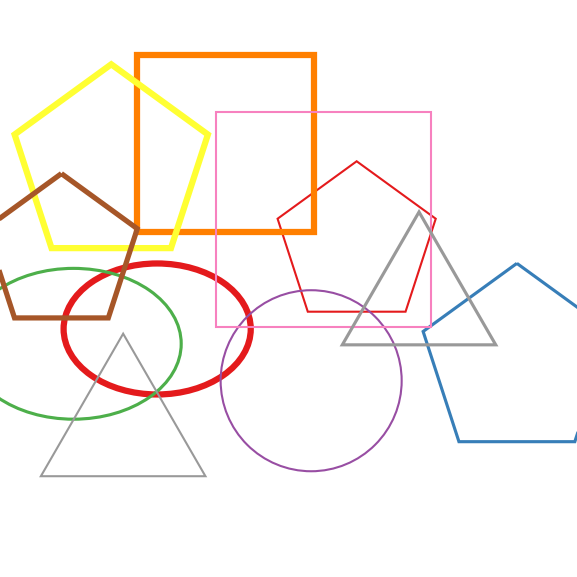[{"shape": "oval", "thickness": 3, "radius": 0.81, "center": [0.272, 0.429]}, {"shape": "pentagon", "thickness": 1, "radius": 0.72, "center": [0.618, 0.576]}, {"shape": "pentagon", "thickness": 1.5, "radius": 0.85, "center": [0.895, 0.372]}, {"shape": "oval", "thickness": 1.5, "radius": 0.93, "center": [0.127, 0.404]}, {"shape": "circle", "thickness": 1, "radius": 0.78, "center": [0.539, 0.34]}, {"shape": "square", "thickness": 3, "radius": 0.77, "center": [0.39, 0.751]}, {"shape": "pentagon", "thickness": 3, "radius": 0.88, "center": [0.193, 0.712]}, {"shape": "pentagon", "thickness": 2.5, "radius": 0.69, "center": [0.106, 0.56]}, {"shape": "square", "thickness": 1, "radius": 0.93, "center": [0.561, 0.619]}, {"shape": "triangle", "thickness": 1.5, "radius": 0.77, "center": [0.726, 0.479]}, {"shape": "triangle", "thickness": 1, "radius": 0.82, "center": [0.213, 0.257]}]